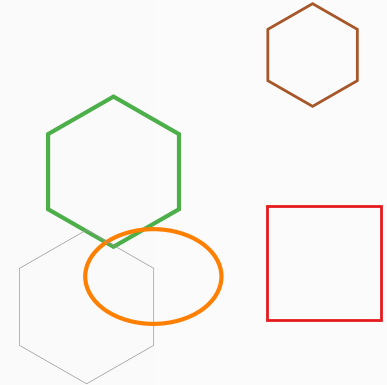[{"shape": "square", "thickness": 2, "radius": 0.74, "center": [0.836, 0.316]}, {"shape": "hexagon", "thickness": 3, "radius": 0.98, "center": [0.293, 0.554]}, {"shape": "oval", "thickness": 3, "radius": 0.88, "center": [0.396, 0.282]}, {"shape": "hexagon", "thickness": 2, "radius": 0.67, "center": [0.807, 0.857]}, {"shape": "hexagon", "thickness": 0.5, "radius": 1.0, "center": [0.223, 0.203]}]